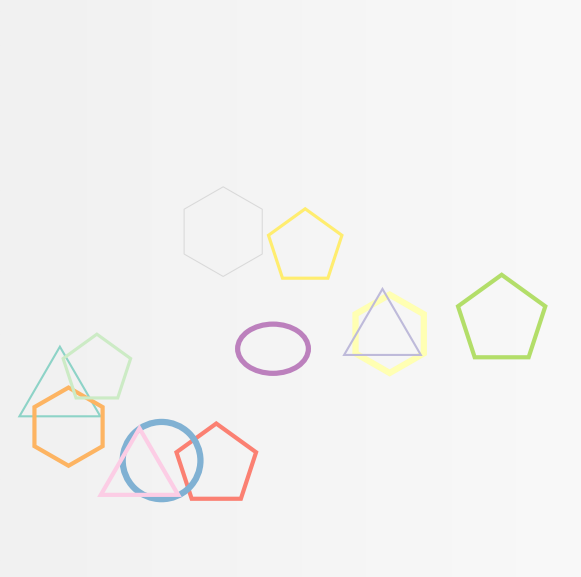[{"shape": "triangle", "thickness": 1, "radius": 0.4, "center": [0.103, 0.318]}, {"shape": "hexagon", "thickness": 3, "radius": 0.34, "center": [0.67, 0.421]}, {"shape": "triangle", "thickness": 1, "radius": 0.38, "center": [0.658, 0.423]}, {"shape": "pentagon", "thickness": 2, "radius": 0.36, "center": [0.372, 0.194]}, {"shape": "circle", "thickness": 3, "radius": 0.33, "center": [0.278, 0.202]}, {"shape": "hexagon", "thickness": 2, "radius": 0.34, "center": [0.118, 0.26]}, {"shape": "pentagon", "thickness": 2, "radius": 0.39, "center": [0.863, 0.444]}, {"shape": "triangle", "thickness": 2, "radius": 0.38, "center": [0.24, 0.181]}, {"shape": "hexagon", "thickness": 0.5, "radius": 0.39, "center": [0.384, 0.598]}, {"shape": "oval", "thickness": 2.5, "radius": 0.3, "center": [0.47, 0.395]}, {"shape": "pentagon", "thickness": 1.5, "radius": 0.31, "center": [0.167, 0.359]}, {"shape": "pentagon", "thickness": 1.5, "radius": 0.33, "center": [0.525, 0.571]}]